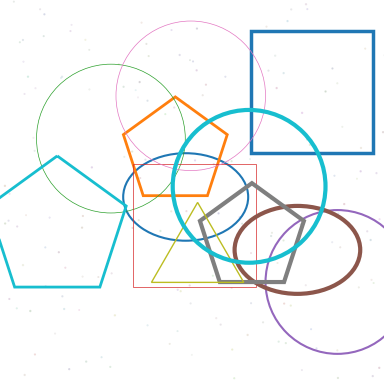[{"shape": "square", "thickness": 2.5, "radius": 0.79, "center": [0.81, 0.762]}, {"shape": "oval", "thickness": 1.5, "radius": 0.81, "center": [0.482, 0.488]}, {"shape": "pentagon", "thickness": 2, "radius": 0.71, "center": [0.455, 0.607]}, {"shape": "circle", "thickness": 0.5, "radius": 0.97, "center": [0.288, 0.64]}, {"shape": "square", "thickness": 0.5, "radius": 0.8, "center": [0.506, 0.414]}, {"shape": "circle", "thickness": 1.5, "radius": 0.93, "center": [0.876, 0.268]}, {"shape": "oval", "thickness": 3, "radius": 0.82, "center": [0.773, 0.351]}, {"shape": "circle", "thickness": 0.5, "radius": 0.97, "center": [0.496, 0.751]}, {"shape": "pentagon", "thickness": 3, "radius": 0.71, "center": [0.654, 0.382]}, {"shape": "triangle", "thickness": 1, "radius": 0.69, "center": [0.513, 0.336]}, {"shape": "circle", "thickness": 3, "radius": 0.99, "center": [0.647, 0.516]}, {"shape": "pentagon", "thickness": 2, "radius": 0.94, "center": [0.149, 0.407]}]